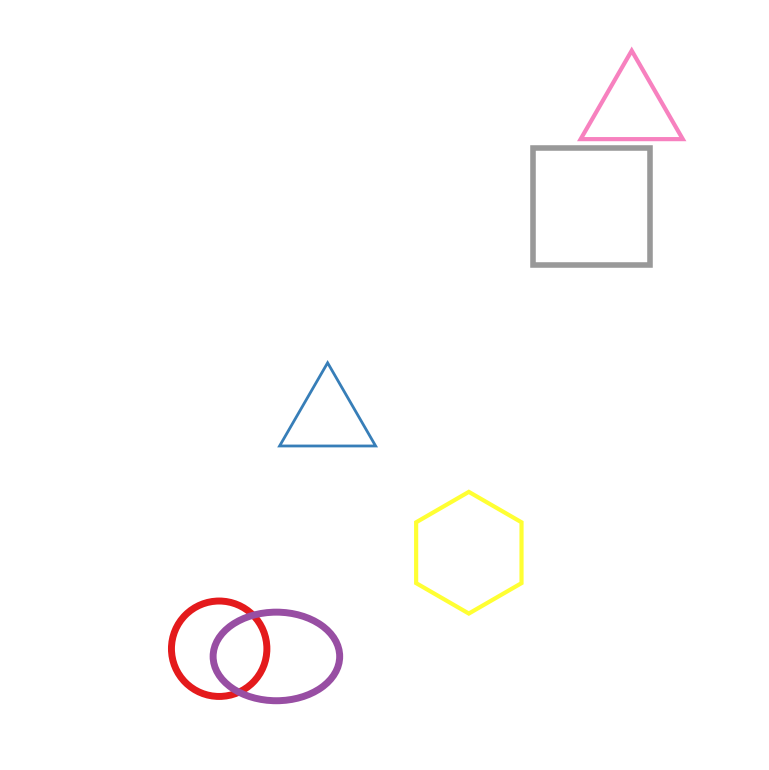[{"shape": "circle", "thickness": 2.5, "radius": 0.31, "center": [0.285, 0.157]}, {"shape": "triangle", "thickness": 1, "radius": 0.36, "center": [0.425, 0.457]}, {"shape": "oval", "thickness": 2.5, "radius": 0.41, "center": [0.359, 0.147]}, {"shape": "hexagon", "thickness": 1.5, "radius": 0.4, "center": [0.609, 0.282]}, {"shape": "triangle", "thickness": 1.5, "radius": 0.38, "center": [0.82, 0.858]}, {"shape": "square", "thickness": 2, "radius": 0.38, "center": [0.768, 0.732]}]